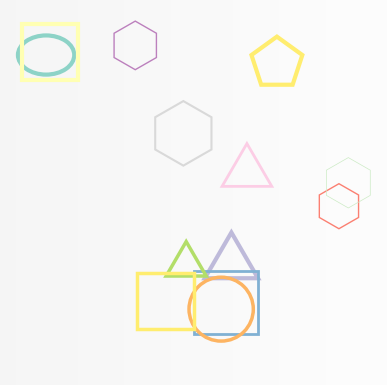[{"shape": "oval", "thickness": 3, "radius": 0.36, "center": [0.119, 0.857]}, {"shape": "square", "thickness": 3, "radius": 0.36, "center": [0.129, 0.864]}, {"shape": "triangle", "thickness": 3, "radius": 0.4, "center": [0.597, 0.317]}, {"shape": "hexagon", "thickness": 1, "radius": 0.29, "center": [0.875, 0.464]}, {"shape": "square", "thickness": 2, "radius": 0.41, "center": [0.583, 0.214]}, {"shape": "circle", "thickness": 2.5, "radius": 0.41, "center": [0.571, 0.197]}, {"shape": "triangle", "thickness": 2.5, "radius": 0.3, "center": [0.48, 0.313]}, {"shape": "triangle", "thickness": 2, "radius": 0.37, "center": [0.637, 0.553]}, {"shape": "hexagon", "thickness": 1.5, "radius": 0.42, "center": [0.473, 0.654]}, {"shape": "hexagon", "thickness": 1, "radius": 0.32, "center": [0.349, 0.882]}, {"shape": "hexagon", "thickness": 0.5, "radius": 0.33, "center": [0.899, 0.525]}, {"shape": "square", "thickness": 2.5, "radius": 0.37, "center": [0.427, 0.218]}, {"shape": "pentagon", "thickness": 3, "radius": 0.35, "center": [0.715, 0.836]}]